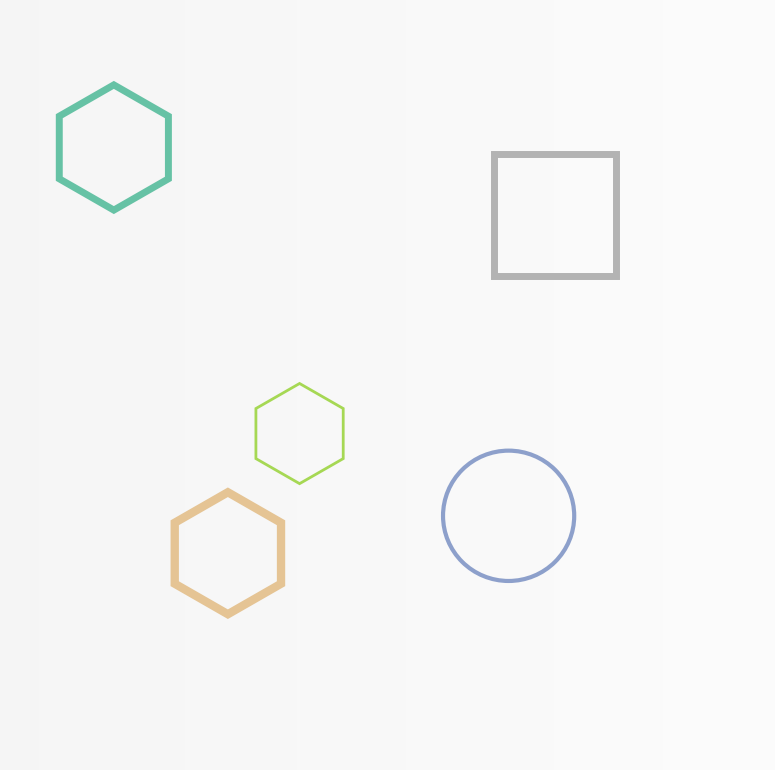[{"shape": "hexagon", "thickness": 2.5, "radius": 0.41, "center": [0.147, 0.808]}, {"shape": "circle", "thickness": 1.5, "radius": 0.42, "center": [0.656, 0.33]}, {"shape": "hexagon", "thickness": 1, "radius": 0.33, "center": [0.387, 0.437]}, {"shape": "hexagon", "thickness": 3, "radius": 0.4, "center": [0.294, 0.282]}, {"shape": "square", "thickness": 2.5, "radius": 0.4, "center": [0.716, 0.721]}]